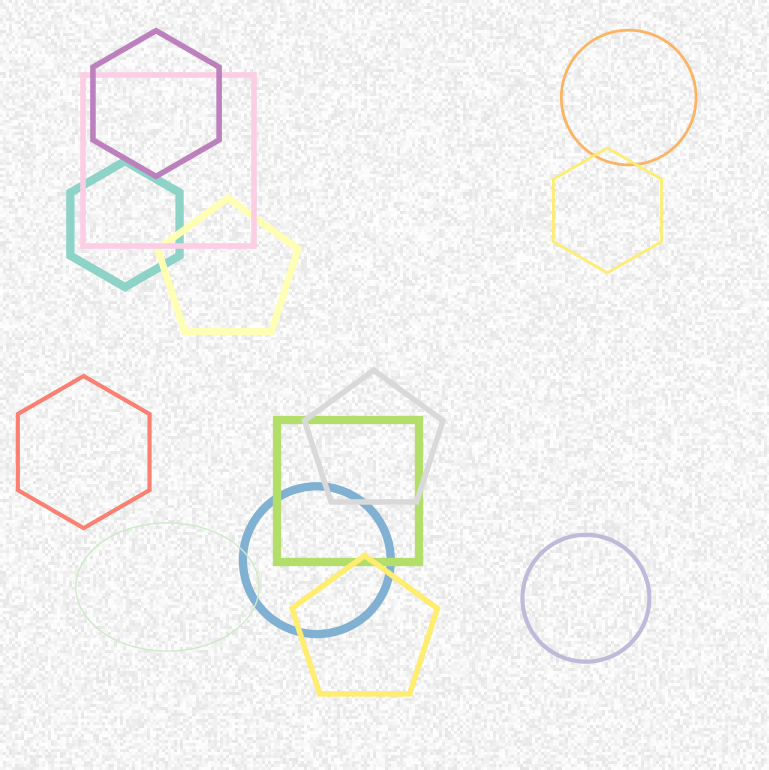[{"shape": "hexagon", "thickness": 3, "radius": 0.41, "center": [0.162, 0.709]}, {"shape": "pentagon", "thickness": 2.5, "radius": 0.48, "center": [0.296, 0.647]}, {"shape": "circle", "thickness": 1.5, "radius": 0.41, "center": [0.761, 0.223]}, {"shape": "hexagon", "thickness": 1.5, "radius": 0.49, "center": [0.109, 0.413]}, {"shape": "circle", "thickness": 3, "radius": 0.48, "center": [0.411, 0.272]}, {"shape": "circle", "thickness": 1, "radius": 0.44, "center": [0.816, 0.873]}, {"shape": "square", "thickness": 3, "radius": 0.46, "center": [0.451, 0.363]}, {"shape": "square", "thickness": 2, "radius": 0.56, "center": [0.219, 0.792]}, {"shape": "pentagon", "thickness": 2, "radius": 0.47, "center": [0.485, 0.425]}, {"shape": "hexagon", "thickness": 2, "radius": 0.47, "center": [0.203, 0.866]}, {"shape": "oval", "thickness": 0.5, "radius": 0.59, "center": [0.217, 0.238]}, {"shape": "pentagon", "thickness": 2, "radius": 0.5, "center": [0.474, 0.179]}, {"shape": "hexagon", "thickness": 1, "radius": 0.41, "center": [0.789, 0.727]}]